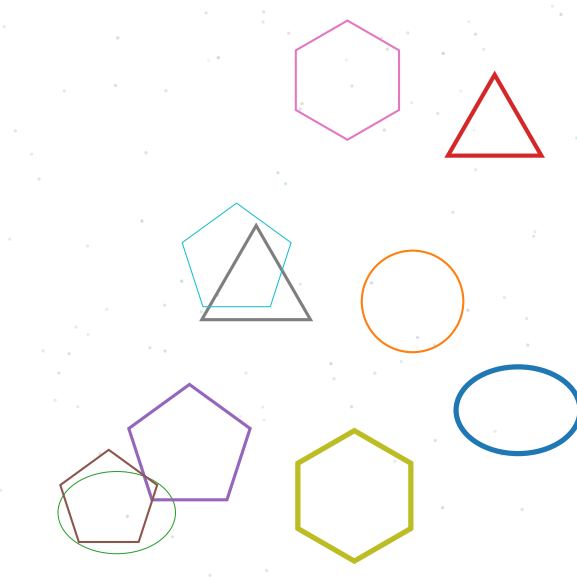[{"shape": "oval", "thickness": 2.5, "radius": 0.54, "center": [0.897, 0.289]}, {"shape": "circle", "thickness": 1, "radius": 0.44, "center": [0.714, 0.477]}, {"shape": "oval", "thickness": 0.5, "radius": 0.51, "center": [0.202, 0.111]}, {"shape": "triangle", "thickness": 2, "radius": 0.47, "center": [0.857, 0.776]}, {"shape": "pentagon", "thickness": 1.5, "radius": 0.55, "center": [0.328, 0.223]}, {"shape": "pentagon", "thickness": 1, "radius": 0.44, "center": [0.188, 0.132]}, {"shape": "hexagon", "thickness": 1, "radius": 0.52, "center": [0.602, 0.86]}, {"shape": "triangle", "thickness": 1.5, "radius": 0.54, "center": [0.444, 0.5]}, {"shape": "hexagon", "thickness": 2.5, "radius": 0.56, "center": [0.614, 0.14]}, {"shape": "pentagon", "thickness": 0.5, "radius": 0.5, "center": [0.41, 0.548]}]